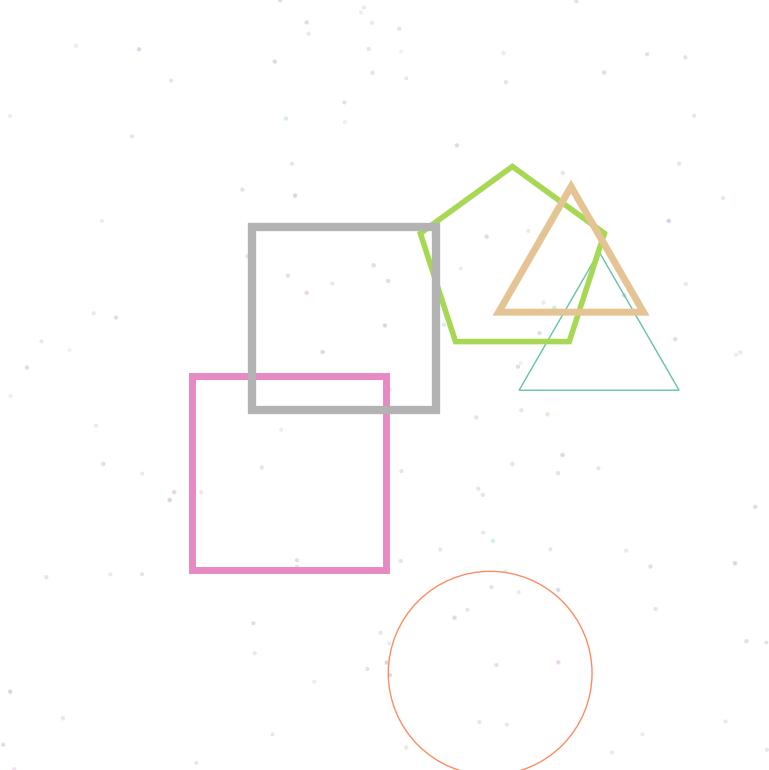[{"shape": "triangle", "thickness": 0.5, "radius": 0.6, "center": [0.778, 0.553]}, {"shape": "circle", "thickness": 0.5, "radius": 0.66, "center": [0.637, 0.126]}, {"shape": "square", "thickness": 2.5, "radius": 0.63, "center": [0.375, 0.386]}, {"shape": "pentagon", "thickness": 2, "radius": 0.63, "center": [0.665, 0.658]}, {"shape": "triangle", "thickness": 2.5, "radius": 0.54, "center": [0.742, 0.649]}, {"shape": "square", "thickness": 3, "radius": 0.6, "center": [0.447, 0.586]}]